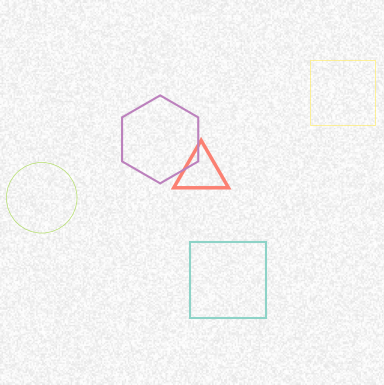[{"shape": "square", "thickness": 1.5, "radius": 0.49, "center": [0.592, 0.272]}, {"shape": "triangle", "thickness": 2.5, "radius": 0.41, "center": [0.522, 0.553]}, {"shape": "circle", "thickness": 0.5, "radius": 0.46, "center": [0.108, 0.486]}, {"shape": "hexagon", "thickness": 1.5, "radius": 0.57, "center": [0.416, 0.638]}, {"shape": "square", "thickness": 0.5, "radius": 0.42, "center": [0.89, 0.759]}]